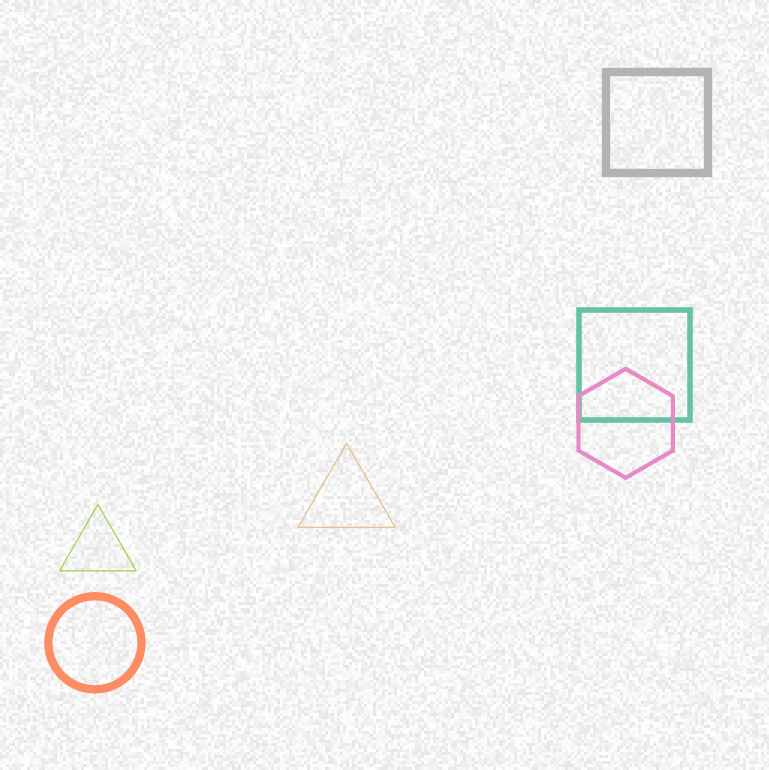[{"shape": "square", "thickness": 2, "radius": 0.36, "center": [0.824, 0.526]}, {"shape": "circle", "thickness": 3, "radius": 0.3, "center": [0.123, 0.165]}, {"shape": "hexagon", "thickness": 1.5, "radius": 0.35, "center": [0.813, 0.45]}, {"shape": "triangle", "thickness": 0.5, "radius": 0.29, "center": [0.127, 0.287]}, {"shape": "triangle", "thickness": 0.5, "radius": 0.36, "center": [0.45, 0.351]}, {"shape": "square", "thickness": 3, "radius": 0.33, "center": [0.853, 0.841]}]